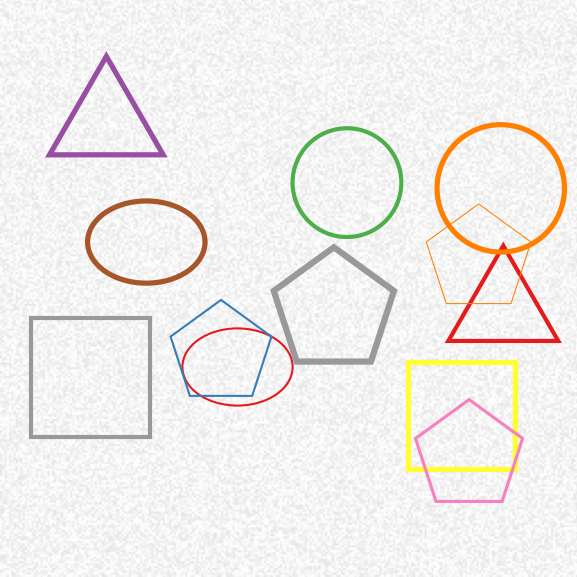[{"shape": "triangle", "thickness": 2, "radius": 0.55, "center": [0.872, 0.464]}, {"shape": "oval", "thickness": 1, "radius": 0.48, "center": [0.411, 0.364]}, {"shape": "pentagon", "thickness": 1, "radius": 0.46, "center": [0.383, 0.388]}, {"shape": "circle", "thickness": 2, "radius": 0.47, "center": [0.601, 0.683]}, {"shape": "triangle", "thickness": 2.5, "radius": 0.57, "center": [0.184, 0.788]}, {"shape": "pentagon", "thickness": 0.5, "radius": 0.48, "center": [0.829, 0.551]}, {"shape": "circle", "thickness": 2.5, "radius": 0.55, "center": [0.867, 0.673]}, {"shape": "square", "thickness": 2.5, "radius": 0.46, "center": [0.799, 0.28]}, {"shape": "oval", "thickness": 2.5, "radius": 0.51, "center": [0.253, 0.58]}, {"shape": "pentagon", "thickness": 1.5, "radius": 0.49, "center": [0.812, 0.21]}, {"shape": "square", "thickness": 2, "radius": 0.51, "center": [0.157, 0.345]}, {"shape": "pentagon", "thickness": 3, "radius": 0.55, "center": [0.578, 0.462]}]